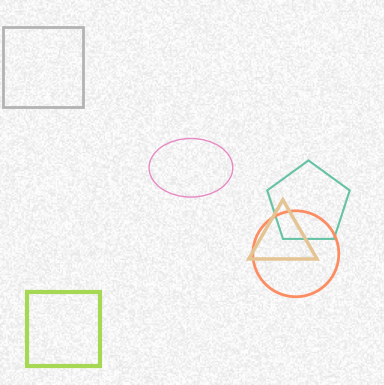[{"shape": "pentagon", "thickness": 1.5, "radius": 0.56, "center": [0.801, 0.471]}, {"shape": "circle", "thickness": 2, "radius": 0.56, "center": [0.768, 0.341]}, {"shape": "oval", "thickness": 1, "radius": 0.54, "center": [0.496, 0.564]}, {"shape": "square", "thickness": 3, "radius": 0.48, "center": [0.165, 0.146]}, {"shape": "triangle", "thickness": 2.5, "radius": 0.51, "center": [0.735, 0.379]}, {"shape": "square", "thickness": 2, "radius": 0.52, "center": [0.111, 0.825]}]